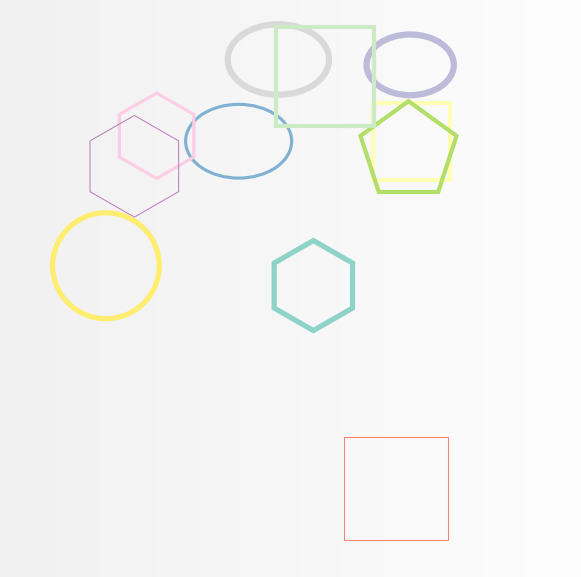[{"shape": "hexagon", "thickness": 2.5, "radius": 0.39, "center": [0.539, 0.505]}, {"shape": "square", "thickness": 2, "radius": 0.33, "center": [0.708, 0.753]}, {"shape": "oval", "thickness": 3, "radius": 0.38, "center": [0.706, 0.887]}, {"shape": "square", "thickness": 0.5, "radius": 0.45, "center": [0.682, 0.153]}, {"shape": "oval", "thickness": 1.5, "radius": 0.46, "center": [0.411, 0.755]}, {"shape": "pentagon", "thickness": 2, "radius": 0.43, "center": [0.703, 0.737]}, {"shape": "hexagon", "thickness": 1.5, "radius": 0.37, "center": [0.269, 0.764]}, {"shape": "oval", "thickness": 3, "radius": 0.44, "center": [0.479, 0.896]}, {"shape": "hexagon", "thickness": 0.5, "radius": 0.44, "center": [0.231, 0.711]}, {"shape": "square", "thickness": 2, "radius": 0.43, "center": [0.559, 0.867]}, {"shape": "circle", "thickness": 2.5, "radius": 0.46, "center": [0.182, 0.539]}]